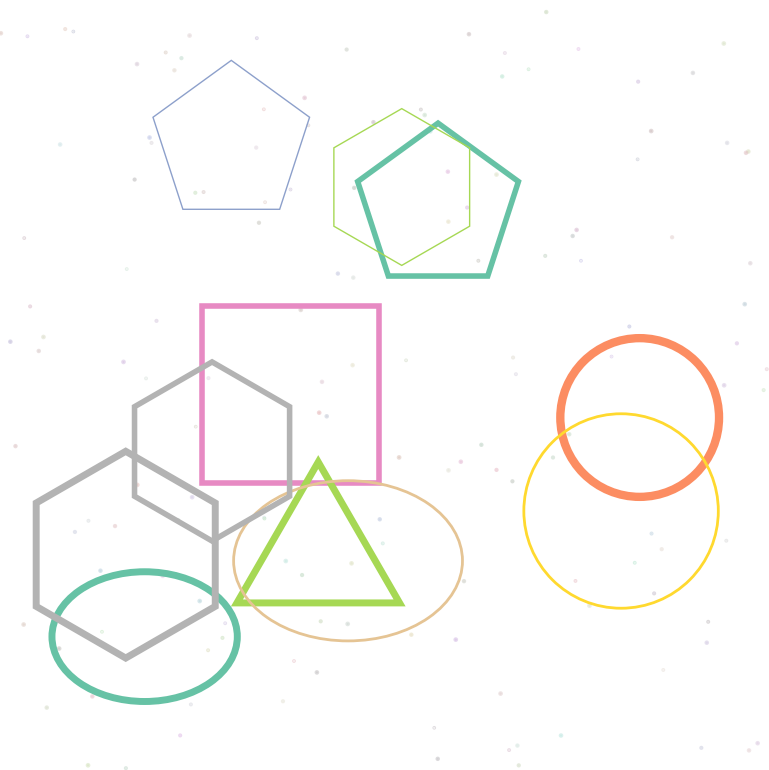[{"shape": "pentagon", "thickness": 2, "radius": 0.55, "center": [0.569, 0.73]}, {"shape": "oval", "thickness": 2.5, "radius": 0.6, "center": [0.188, 0.173]}, {"shape": "circle", "thickness": 3, "radius": 0.52, "center": [0.831, 0.458]}, {"shape": "pentagon", "thickness": 0.5, "radius": 0.53, "center": [0.3, 0.815]}, {"shape": "square", "thickness": 2, "radius": 0.57, "center": [0.377, 0.487]}, {"shape": "triangle", "thickness": 2.5, "radius": 0.61, "center": [0.413, 0.278]}, {"shape": "hexagon", "thickness": 0.5, "radius": 0.51, "center": [0.522, 0.757]}, {"shape": "circle", "thickness": 1, "radius": 0.63, "center": [0.807, 0.336]}, {"shape": "oval", "thickness": 1, "radius": 0.74, "center": [0.452, 0.272]}, {"shape": "hexagon", "thickness": 2, "radius": 0.58, "center": [0.275, 0.414]}, {"shape": "hexagon", "thickness": 2.5, "radius": 0.67, "center": [0.163, 0.28]}]